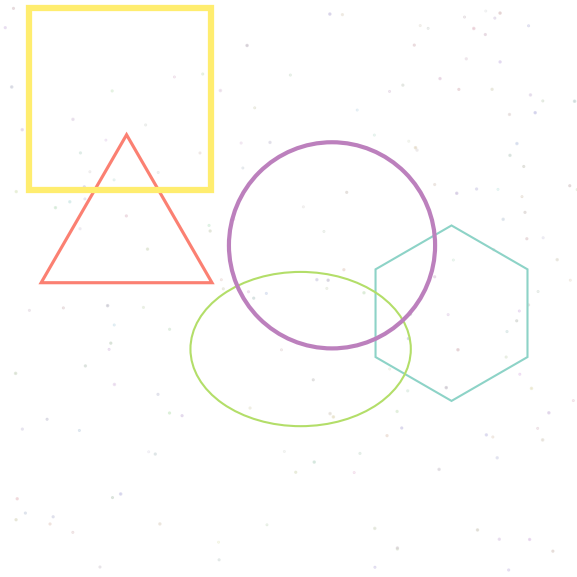[{"shape": "hexagon", "thickness": 1, "radius": 0.76, "center": [0.782, 0.457]}, {"shape": "triangle", "thickness": 1.5, "radius": 0.85, "center": [0.219, 0.595]}, {"shape": "oval", "thickness": 1, "radius": 0.95, "center": [0.521, 0.395]}, {"shape": "circle", "thickness": 2, "radius": 0.89, "center": [0.575, 0.574]}, {"shape": "square", "thickness": 3, "radius": 0.79, "center": [0.208, 0.828]}]